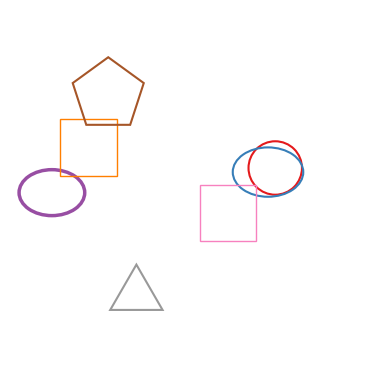[{"shape": "circle", "thickness": 1.5, "radius": 0.35, "center": [0.715, 0.564]}, {"shape": "oval", "thickness": 1.5, "radius": 0.46, "center": [0.696, 0.553]}, {"shape": "oval", "thickness": 2.5, "radius": 0.43, "center": [0.135, 0.5]}, {"shape": "square", "thickness": 1, "radius": 0.37, "center": [0.23, 0.616]}, {"shape": "pentagon", "thickness": 1.5, "radius": 0.49, "center": [0.281, 0.754]}, {"shape": "square", "thickness": 1, "radius": 0.36, "center": [0.592, 0.446]}, {"shape": "triangle", "thickness": 1.5, "radius": 0.39, "center": [0.354, 0.234]}]